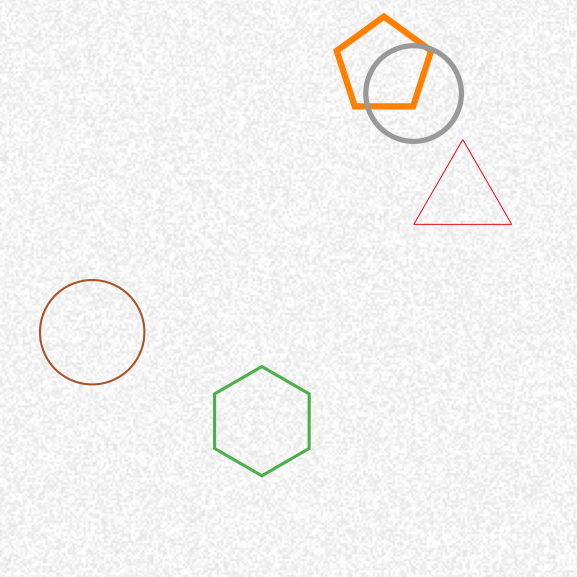[{"shape": "triangle", "thickness": 0.5, "radius": 0.49, "center": [0.801, 0.66]}, {"shape": "hexagon", "thickness": 1.5, "radius": 0.47, "center": [0.453, 0.27]}, {"shape": "pentagon", "thickness": 3, "radius": 0.43, "center": [0.665, 0.885]}, {"shape": "circle", "thickness": 1, "radius": 0.45, "center": [0.16, 0.424]}, {"shape": "circle", "thickness": 2.5, "radius": 0.41, "center": [0.716, 0.837]}]